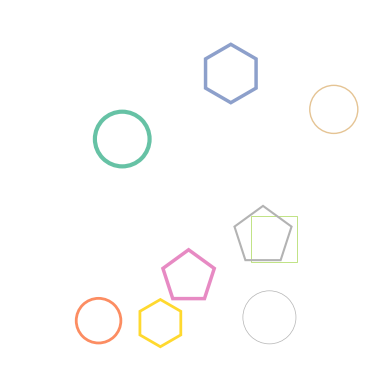[{"shape": "circle", "thickness": 3, "radius": 0.36, "center": [0.318, 0.639]}, {"shape": "circle", "thickness": 2, "radius": 0.29, "center": [0.256, 0.167]}, {"shape": "hexagon", "thickness": 2.5, "radius": 0.38, "center": [0.6, 0.809]}, {"shape": "pentagon", "thickness": 2.5, "radius": 0.35, "center": [0.49, 0.281]}, {"shape": "square", "thickness": 0.5, "radius": 0.3, "center": [0.712, 0.38]}, {"shape": "hexagon", "thickness": 2, "radius": 0.31, "center": [0.417, 0.161]}, {"shape": "circle", "thickness": 1, "radius": 0.31, "center": [0.867, 0.716]}, {"shape": "circle", "thickness": 0.5, "radius": 0.34, "center": [0.7, 0.176]}, {"shape": "pentagon", "thickness": 1.5, "radius": 0.39, "center": [0.683, 0.387]}]